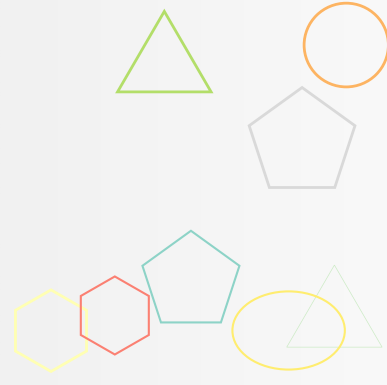[{"shape": "pentagon", "thickness": 1.5, "radius": 0.66, "center": [0.493, 0.269]}, {"shape": "hexagon", "thickness": 2, "radius": 0.53, "center": [0.132, 0.141]}, {"shape": "hexagon", "thickness": 1.5, "radius": 0.51, "center": [0.296, 0.181]}, {"shape": "circle", "thickness": 2, "radius": 0.54, "center": [0.894, 0.883]}, {"shape": "triangle", "thickness": 2, "radius": 0.7, "center": [0.424, 0.831]}, {"shape": "pentagon", "thickness": 2, "radius": 0.72, "center": [0.78, 0.629]}, {"shape": "triangle", "thickness": 0.5, "radius": 0.71, "center": [0.863, 0.169]}, {"shape": "oval", "thickness": 1.5, "radius": 0.73, "center": [0.745, 0.142]}]